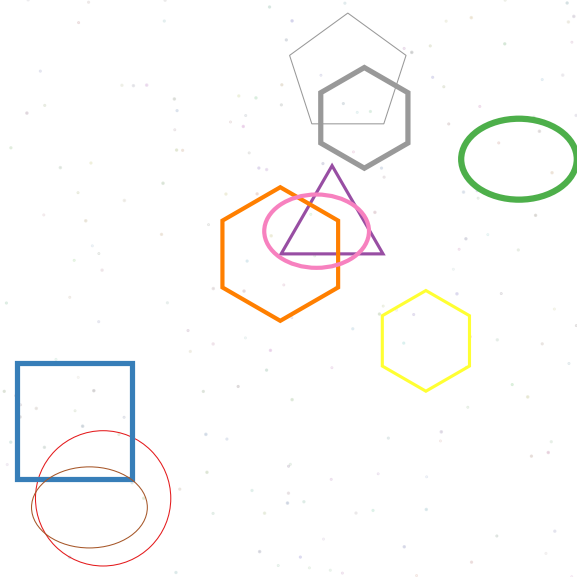[{"shape": "circle", "thickness": 0.5, "radius": 0.59, "center": [0.179, 0.136]}, {"shape": "square", "thickness": 2.5, "radius": 0.5, "center": [0.129, 0.27]}, {"shape": "oval", "thickness": 3, "radius": 0.5, "center": [0.899, 0.723]}, {"shape": "triangle", "thickness": 1.5, "radius": 0.51, "center": [0.575, 0.61]}, {"shape": "hexagon", "thickness": 2, "radius": 0.58, "center": [0.485, 0.559]}, {"shape": "hexagon", "thickness": 1.5, "radius": 0.44, "center": [0.737, 0.409]}, {"shape": "oval", "thickness": 0.5, "radius": 0.5, "center": [0.155, 0.121]}, {"shape": "oval", "thickness": 2, "radius": 0.45, "center": [0.548, 0.599]}, {"shape": "hexagon", "thickness": 2.5, "radius": 0.44, "center": [0.631, 0.795]}, {"shape": "pentagon", "thickness": 0.5, "radius": 0.53, "center": [0.602, 0.87]}]